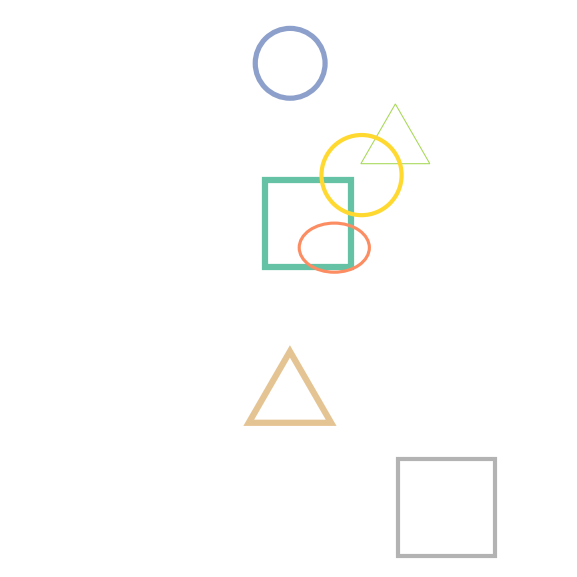[{"shape": "square", "thickness": 3, "radius": 0.38, "center": [0.533, 0.613]}, {"shape": "oval", "thickness": 1.5, "radius": 0.3, "center": [0.579, 0.57]}, {"shape": "circle", "thickness": 2.5, "radius": 0.3, "center": [0.502, 0.89]}, {"shape": "triangle", "thickness": 0.5, "radius": 0.34, "center": [0.685, 0.75]}, {"shape": "circle", "thickness": 2, "radius": 0.35, "center": [0.626, 0.696]}, {"shape": "triangle", "thickness": 3, "radius": 0.41, "center": [0.502, 0.308]}, {"shape": "square", "thickness": 2, "radius": 0.42, "center": [0.773, 0.12]}]